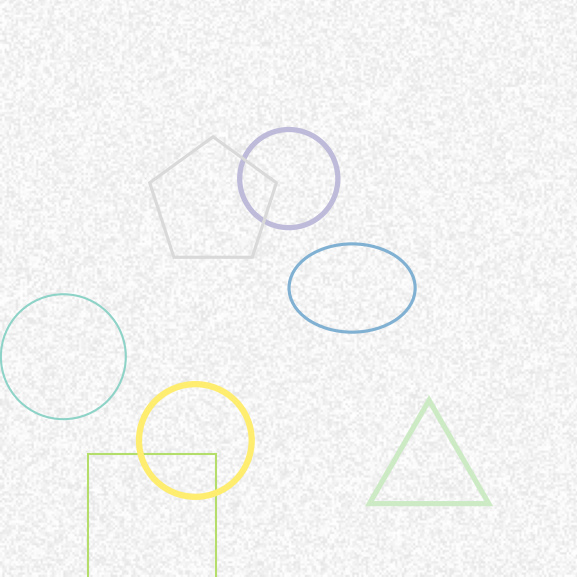[{"shape": "circle", "thickness": 1, "radius": 0.54, "center": [0.11, 0.381]}, {"shape": "circle", "thickness": 2.5, "radius": 0.42, "center": [0.5, 0.69]}, {"shape": "oval", "thickness": 1.5, "radius": 0.55, "center": [0.61, 0.5]}, {"shape": "square", "thickness": 1, "radius": 0.55, "center": [0.263, 0.102]}, {"shape": "pentagon", "thickness": 1.5, "radius": 0.58, "center": [0.369, 0.647]}, {"shape": "triangle", "thickness": 2.5, "radius": 0.6, "center": [0.743, 0.187]}, {"shape": "circle", "thickness": 3, "radius": 0.49, "center": [0.338, 0.236]}]